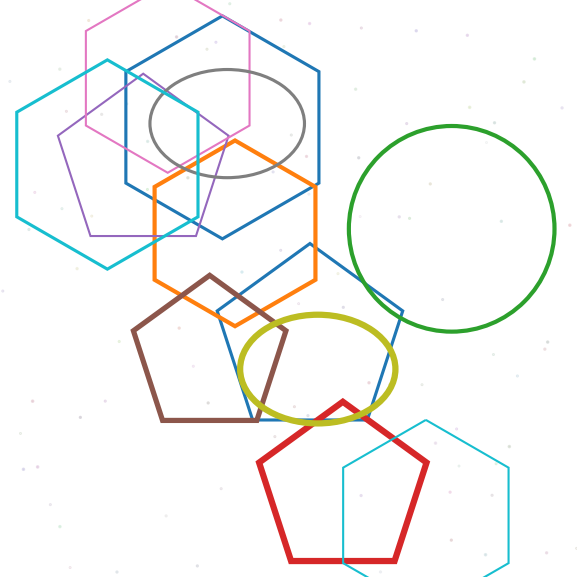[{"shape": "pentagon", "thickness": 1.5, "radius": 0.84, "center": [0.537, 0.409]}, {"shape": "hexagon", "thickness": 1.5, "radius": 0.97, "center": [0.385, 0.779]}, {"shape": "hexagon", "thickness": 2, "radius": 0.8, "center": [0.407, 0.595]}, {"shape": "circle", "thickness": 2, "radius": 0.89, "center": [0.782, 0.603]}, {"shape": "pentagon", "thickness": 3, "radius": 0.76, "center": [0.594, 0.151]}, {"shape": "pentagon", "thickness": 1, "radius": 0.78, "center": [0.248, 0.716]}, {"shape": "pentagon", "thickness": 2.5, "radius": 0.69, "center": [0.363, 0.383]}, {"shape": "hexagon", "thickness": 1, "radius": 0.82, "center": [0.29, 0.864]}, {"shape": "oval", "thickness": 1.5, "radius": 0.67, "center": [0.393, 0.785]}, {"shape": "oval", "thickness": 3, "radius": 0.67, "center": [0.55, 0.36]}, {"shape": "hexagon", "thickness": 1.5, "radius": 0.91, "center": [0.186, 0.714]}, {"shape": "hexagon", "thickness": 1, "radius": 0.83, "center": [0.737, 0.107]}]